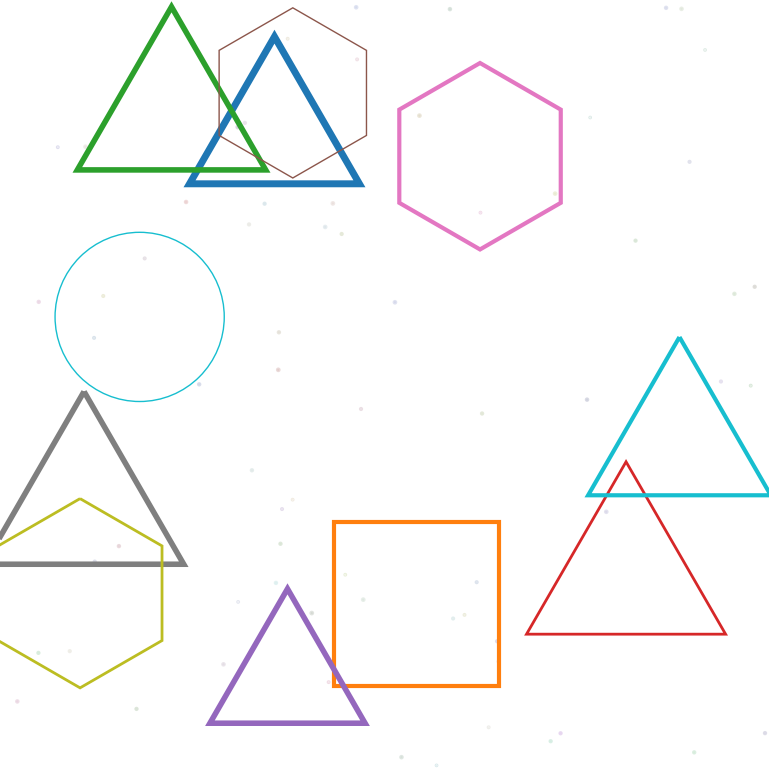[{"shape": "triangle", "thickness": 2.5, "radius": 0.64, "center": [0.356, 0.825]}, {"shape": "square", "thickness": 1.5, "radius": 0.53, "center": [0.541, 0.216]}, {"shape": "triangle", "thickness": 2, "radius": 0.71, "center": [0.223, 0.85]}, {"shape": "triangle", "thickness": 1, "radius": 0.75, "center": [0.813, 0.251]}, {"shape": "triangle", "thickness": 2, "radius": 0.58, "center": [0.373, 0.119]}, {"shape": "hexagon", "thickness": 0.5, "radius": 0.55, "center": [0.38, 0.879]}, {"shape": "hexagon", "thickness": 1.5, "radius": 0.61, "center": [0.623, 0.797]}, {"shape": "triangle", "thickness": 2, "radius": 0.75, "center": [0.109, 0.342]}, {"shape": "hexagon", "thickness": 1, "radius": 0.61, "center": [0.104, 0.23]}, {"shape": "circle", "thickness": 0.5, "radius": 0.55, "center": [0.181, 0.588]}, {"shape": "triangle", "thickness": 1.5, "radius": 0.68, "center": [0.882, 0.425]}]